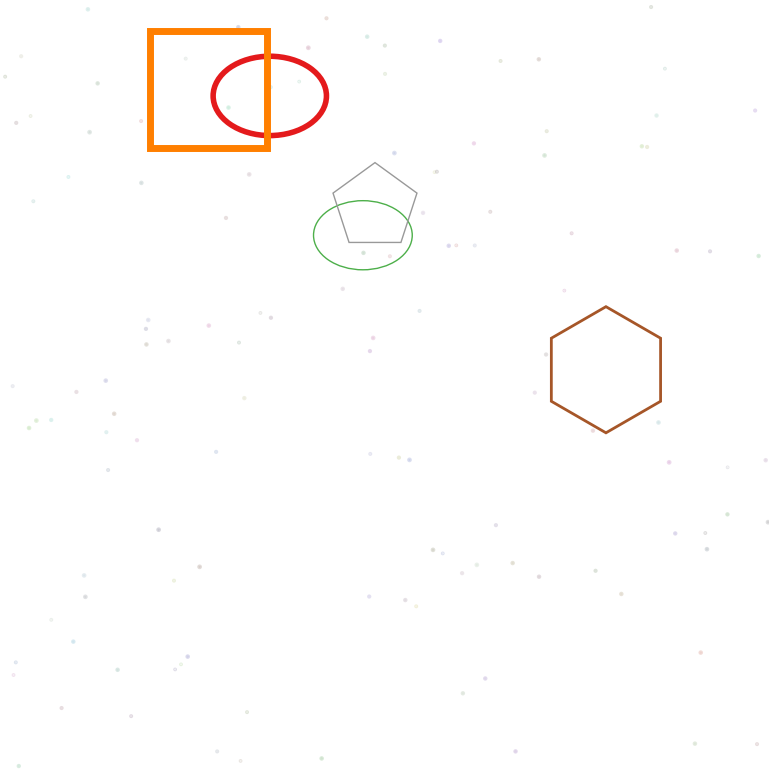[{"shape": "oval", "thickness": 2, "radius": 0.37, "center": [0.35, 0.875]}, {"shape": "oval", "thickness": 0.5, "radius": 0.32, "center": [0.471, 0.695]}, {"shape": "square", "thickness": 2.5, "radius": 0.38, "center": [0.271, 0.883]}, {"shape": "hexagon", "thickness": 1, "radius": 0.41, "center": [0.787, 0.52]}, {"shape": "pentagon", "thickness": 0.5, "radius": 0.29, "center": [0.487, 0.732]}]